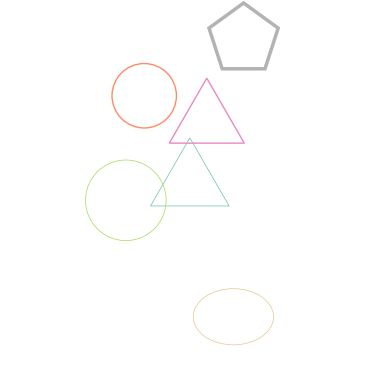[{"shape": "triangle", "thickness": 0.5, "radius": 0.59, "center": [0.493, 0.524]}, {"shape": "circle", "thickness": 1, "radius": 0.42, "center": [0.375, 0.751]}, {"shape": "triangle", "thickness": 1, "radius": 0.56, "center": [0.537, 0.684]}, {"shape": "circle", "thickness": 0.5, "radius": 0.52, "center": [0.327, 0.48]}, {"shape": "oval", "thickness": 0.5, "radius": 0.52, "center": [0.606, 0.177]}, {"shape": "pentagon", "thickness": 2.5, "radius": 0.47, "center": [0.633, 0.898]}]